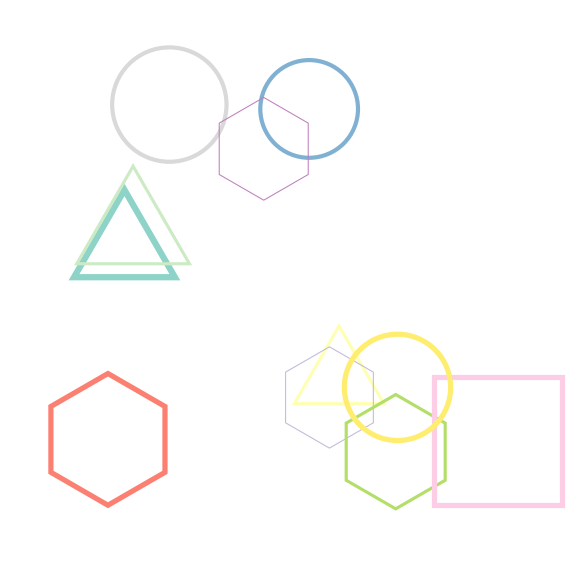[{"shape": "triangle", "thickness": 3, "radius": 0.5, "center": [0.216, 0.57]}, {"shape": "triangle", "thickness": 1.5, "radius": 0.45, "center": [0.587, 0.345]}, {"shape": "hexagon", "thickness": 0.5, "radius": 0.44, "center": [0.57, 0.311]}, {"shape": "hexagon", "thickness": 2.5, "radius": 0.57, "center": [0.187, 0.238]}, {"shape": "circle", "thickness": 2, "radius": 0.42, "center": [0.535, 0.81]}, {"shape": "hexagon", "thickness": 1.5, "radius": 0.49, "center": [0.685, 0.217]}, {"shape": "square", "thickness": 2.5, "radius": 0.55, "center": [0.862, 0.235]}, {"shape": "circle", "thickness": 2, "radius": 0.5, "center": [0.293, 0.818]}, {"shape": "hexagon", "thickness": 0.5, "radius": 0.44, "center": [0.457, 0.741]}, {"shape": "triangle", "thickness": 1.5, "radius": 0.56, "center": [0.23, 0.599]}, {"shape": "circle", "thickness": 2.5, "radius": 0.46, "center": [0.688, 0.328]}]